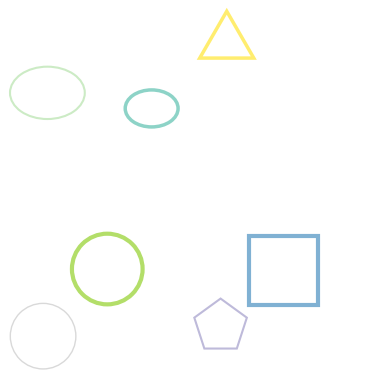[{"shape": "oval", "thickness": 2.5, "radius": 0.34, "center": [0.394, 0.718]}, {"shape": "pentagon", "thickness": 1.5, "radius": 0.36, "center": [0.573, 0.153]}, {"shape": "square", "thickness": 3, "radius": 0.45, "center": [0.736, 0.297]}, {"shape": "circle", "thickness": 3, "radius": 0.46, "center": [0.279, 0.301]}, {"shape": "circle", "thickness": 1, "radius": 0.43, "center": [0.112, 0.127]}, {"shape": "oval", "thickness": 1.5, "radius": 0.49, "center": [0.123, 0.759]}, {"shape": "triangle", "thickness": 2.5, "radius": 0.41, "center": [0.589, 0.89]}]